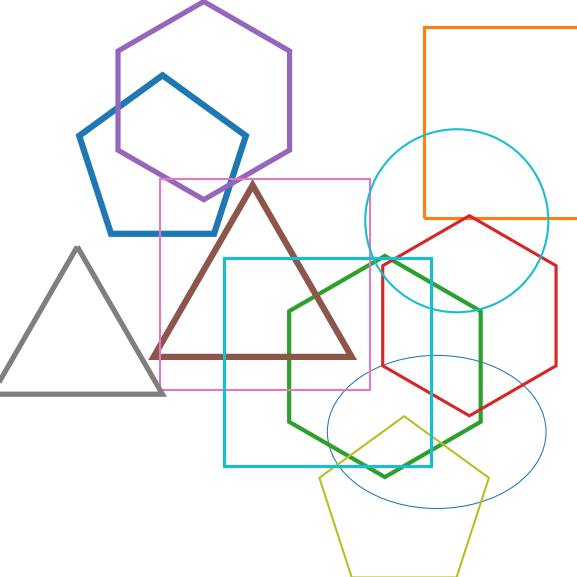[{"shape": "oval", "thickness": 0.5, "radius": 0.95, "center": [0.756, 0.251]}, {"shape": "pentagon", "thickness": 3, "radius": 0.76, "center": [0.281, 0.717]}, {"shape": "square", "thickness": 1.5, "radius": 0.83, "center": [0.9, 0.787]}, {"shape": "hexagon", "thickness": 2, "radius": 0.96, "center": [0.667, 0.365]}, {"shape": "hexagon", "thickness": 1.5, "radius": 0.87, "center": [0.813, 0.452]}, {"shape": "hexagon", "thickness": 2.5, "radius": 0.86, "center": [0.353, 0.825]}, {"shape": "triangle", "thickness": 3, "radius": 0.99, "center": [0.437, 0.48]}, {"shape": "square", "thickness": 1, "radius": 0.91, "center": [0.459, 0.507]}, {"shape": "triangle", "thickness": 2.5, "radius": 0.85, "center": [0.134, 0.402]}, {"shape": "pentagon", "thickness": 1, "radius": 0.77, "center": [0.7, 0.124]}, {"shape": "circle", "thickness": 1, "radius": 0.79, "center": [0.791, 0.617]}, {"shape": "square", "thickness": 1.5, "radius": 0.9, "center": [0.567, 0.372]}]